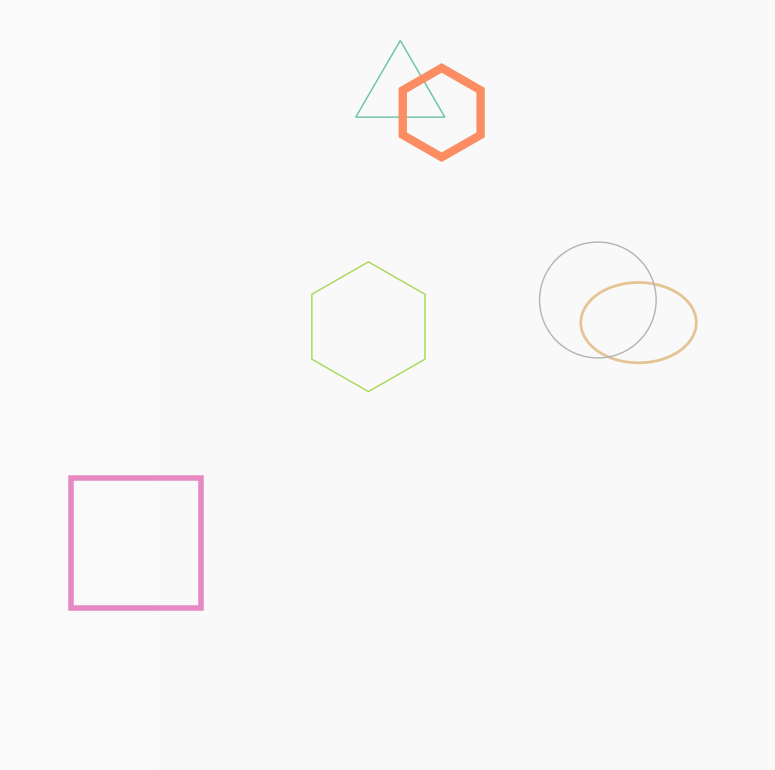[{"shape": "triangle", "thickness": 0.5, "radius": 0.33, "center": [0.517, 0.881]}, {"shape": "hexagon", "thickness": 3, "radius": 0.29, "center": [0.57, 0.854]}, {"shape": "square", "thickness": 2, "radius": 0.42, "center": [0.175, 0.295]}, {"shape": "hexagon", "thickness": 0.5, "radius": 0.42, "center": [0.475, 0.576]}, {"shape": "oval", "thickness": 1, "radius": 0.37, "center": [0.824, 0.581]}, {"shape": "circle", "thickness": 0.5, "radius": 0.38, "center": [0.771, 0.61]}]